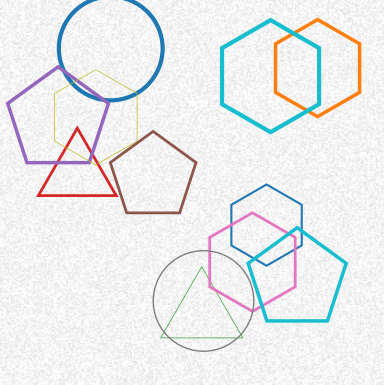[{"shape": "circle", "thickness": 3, "radius": 0.67, "center": [0.288, 0.874]}, {"shape": "hexagon", "thickness": 1.5, "radius": 0.53, "center": [0.692, 0.415]}, {"shape": "hexagon", "thickness": 2.5, "radius": 0.63, "center": [0.825, 0.823]}, {"shape": "triangle", "thickness": 0.5, "radius": 0.62, "center": [0.524, 0.184]}, {"shape": "triangle", "thickness": 2, "radius": 0.58, "center": [0.201, 0.55]}, {"shape": "pentagon", "thickness": 2.5, "radius": 0.69, "center": [0.151, 0.689]}, {"shape": "pentagon", "thickness": 2, "radius": 0.59, "center": [0.398, 0.542]}, {"shape": "hexagon", "thickness": 2, "radius": 0.64, "center": [0.656, 0.319]}, {"shape": "circle", "thickness": 1, "radius": 0.65, "center": [0.529, 0.218]}, {"shape": "hexagon", "thickness": 0.5, "radius": 0.62, "center": [0.249, 0.695]}, {"shape": "pentagon", "thickness": 2.5, "radius": 0.67, "center": [0.772, 0.275]}, {"shape": "hexagon", "thickness": 3, "radius": 0.73, "center": [0.703, 0.802]}]